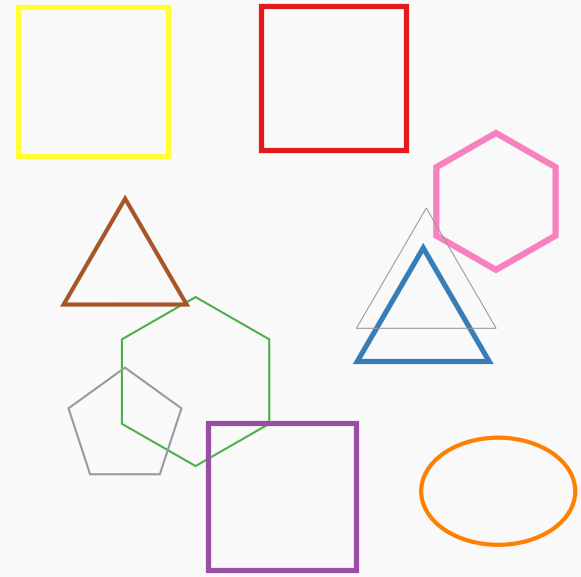[{"shape": "square", "thickness": 2.5, "radius": 0.62, "center": [0.573, 0.864]}, {"shape": "triangle", "thickness": 2.5, "radius": 0.66, "center": [0.728, 0.439]}, {"shape": "hexagon", "thickness": 1, "radius": 0.73, "center": [0.336, 0.338]}, {"shape": "square", "thickness": 2.5, "radius": 0.63, "center": [0.485, 0.139]}, {"shape": "oval", "thickness": 2, "radius": 0.66, "center": [0.857, 0.148]}, {"shape": "square", "thickness": 2.5, "radius": 0.64, "center": [0.16, 0.858]}, {"shape": "triangle", "thickness": 2, "radius": 0.61, "center": [0.215, 0.533]}, {"shape": "hexagon", "thickness": 3, "radius": 0.59, "center": [0.853, 0.65]}, {"shape": "pentagon", "thickness": 1, "radius": 0.51, "center": [0.215, 0.261]}, {"shape": "triangle", "thickness": 0.5, "radius": 0.69, "center": [0.733, 0.5]}]